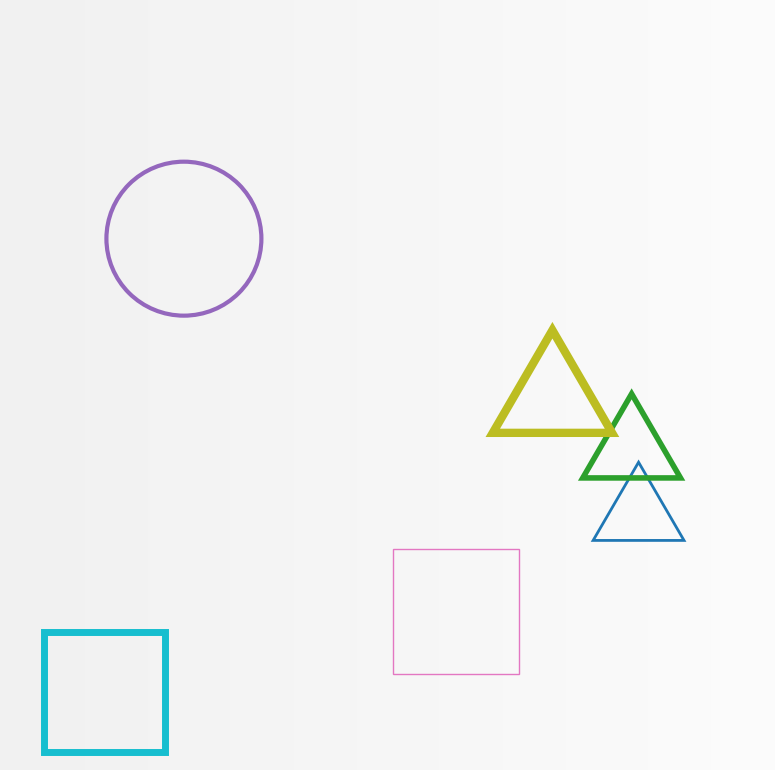[{"shape": "triangle", "thickness": 1, "radius": 0.34, "center": [0.824, 0.332]}, {"shape": "triangle", "thickness": 2, "radius": 0.36, "center": [0.815, 0.416]}, {"shape": "circle", "thickness": 1.5, "radius": 0.5, "center": [0.237, 0.69]}, {"shape": "square", "thickness": 0.5, "radius": 0.41, "center": [0.589, 0.206]}, {"shape": "triangle", "thickness": 3, "radius": 0.44, "center": [0.713, 0.482]}, {"shape": "square", "thickness": 2.5, "radius": 0.39, "center": [0.135, 0.101]}]